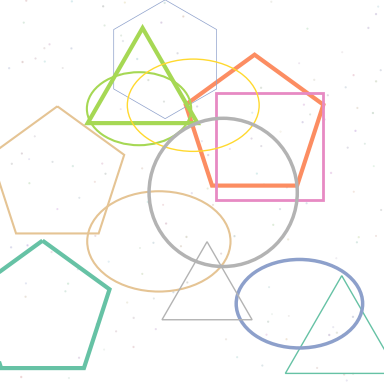[{"shape": "triangle", "thickness": 1, "radius": 0.85, "center": [0.888, 0.115]}, {"shape": "pentagon", "thickness": 3, "radius": 0.92, "center": [0.11, 0.192]}, {"shape": "pentagon", "thickness": 3, "radius": 0.94, "center": [0.661, 0.67]}, {"shape": "hexagon", "thickness": 0.5, "radius": 0.77, "center": [0.429, 0.846]}, {"shape": "oval", "thickness": 2.5, "radius": 0.82, "center": [0.778, 0.211]}, {"shape": "square", "thickness": 2, "radius": 0.7, "center": [0.7, 0.619]}, {"shape": "triangle", "thickness": 3, "radius": 0.82, "center": [0.37, 0.763]}, {"shape": "oval", "thickness": 1.5, "radius": 0.68, "center": [0.361, 0.718]}, {"shape": "oval", "thickness": 1, "radius": 0.86, "center": [0.502, 0.727]}, {"shape": "pentagon", "thickness": 1.5, "radius": 0.91, "center": [0.149, 0.541]}, {"shape": "oval", "thickness": 1.5, "radius": 0.93, "center": [0.413, 0.373]}, {"shape": "circle", "thickness": 2.5, "radius": 0.96, "center": [0.58, 0.5]}, {"shape": "triangle", "thickness": 1, "radius": 0.68, "center": [0.538, 0.237]}]